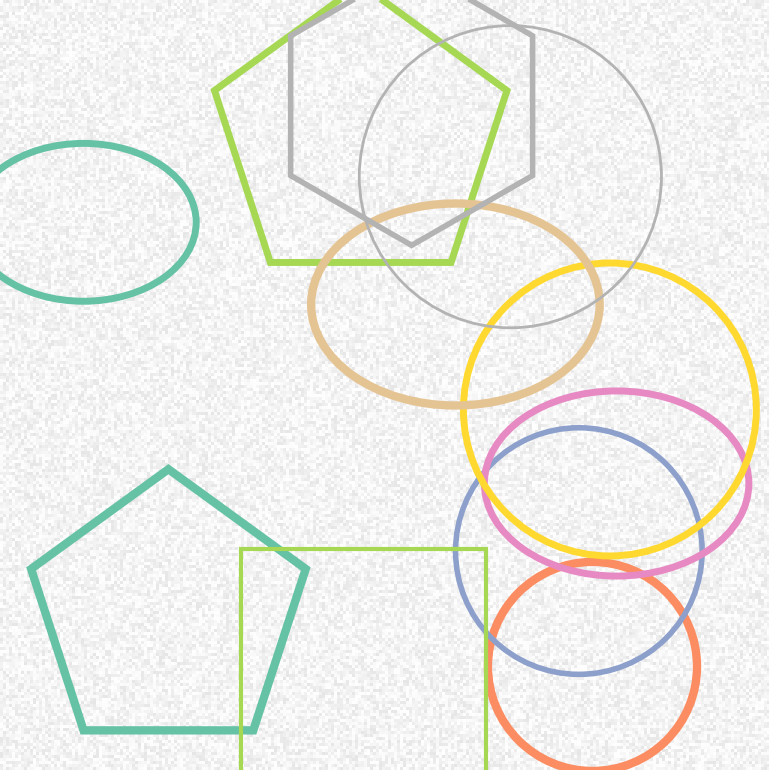[{"shape": "pentagon", "thickness": 3, "radius": 0.94, "center": [0.219, 0.203]}, {"shape": "oval", "thickness": 2.5, "radius": 0.73, "center": [0.108, 0.711]}, {"shape": "circle", "thickness": 3, "radius": 0.68, "center": [0.769, 0.134]}, {"shape": "circle", "thickness": 2, "radius": 0.8, "center": [0.752, 0.284]}, {"shape": "oval", "thickness": 2.5, "radius": 0.86, "center": [0.801, 0.372]}, {"shape": "square", "thickness": 1.5, "radius": 0.8, "center": [0.472, 0.127]}, {"shape": "pentagon", "thickness": 2.5, "radius": 1.0, "center": [0.468, 0.821]}, {"shape": "circle", "thickness": 2.5, "radius": 0.95, "center": [0.792, 0.468]}, {"shape": "oval", "thickness": 3, "radius": 0.94, "center": [0.591, 0.605]}, {"shape": "circle", "thickness": 1, "radius": 0.98, "center": [0.663, 0.771]}, {"shape": "hexagon", "thickness": 2, "radius": 0.91, "center": [0.535, 0.863]}]